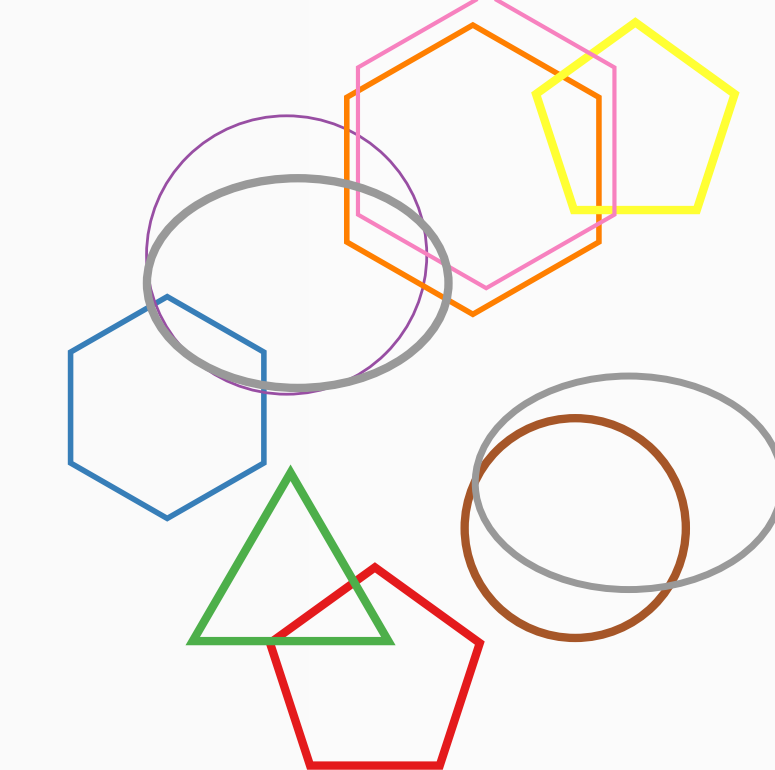[{"shape": "pentagon", "thickness": 3, "radius": 0.71, "center": [0.484, 0.121]}, {"shape": "hexagon", "thickness": 2, "radius": 0.72, "center": [0.216, 0.471]}, {"shape": "triangle", "thickness": 3, "radius": 0.73, "center": [0.375, 0.24]}, {"shape": "circle", "thickness": 1, "radius": 0.9, "center": [0.37, 0.669]}, {"shape": "hexagon", "thickness": 2, "radius": 0.94, "center": [0.61, 0.78]}, {"shape": "pentagon", "thickness": 3, "radius": 0.67, "center": [0.82, 0.836]}, {"shape": "circle", "thickness": 3, "radius": 0.71, "center": [0.742, 0.314]}, {"shape": "hexagon", "thickness": 1.5, "radius": 0.96, "center": [0.627, 0.817]}, {"shape": "oval", "thickness": 2.5, "radius": 0.99, "center": [0.811, 0.373]}, {"shape": "oval", "thickness": 3, "radius": 0.97, "center": [0.384, 0.632]}]